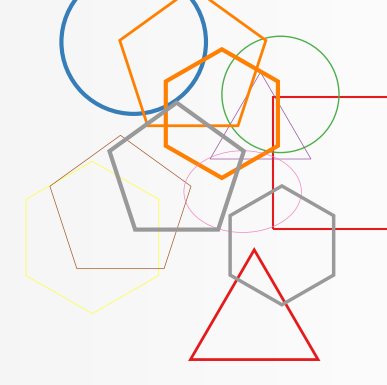[{"shape": "square", "thickness": 1.5, "radius": 0.86, "center": [0.877, 0.577]}, {"shape": "triangle", "thickness": 2, "radius": 0.95, "center": [0.656, 0.161]}, {"shape": "circle", "thickness": 3, "radius": 0.93, "center": [0.345, 0.891]}, {"shape": "circle", "thickness": 1, "radius": 0.76, "center": [0.724, 0.755]}, {"shape": "triangle", "thickness": 0.5, "radius": 0.75, "center": [0.672, 0.662]}, {"shape": "pentagon", "thickness": 2, "radius": 0.99, "center": [0.498, 0.834]}, {"shape": "hexagon", "thickness": 3, "radius": 0.84, "center": [0.573, 0.705]}, {"shape": "hexagon", "thickness": 0.5, "radius": 0.99, "center": [0.238, 0.383]}, {"shape": "pentagon", "thickness": 0.5, "radius": 0.96, "center": [0.311, 0.457]}, {"shape": "oval", "thickness": 0.5, "radius": 0.76, "center": [0.626, 0.502]}, {"shape": "pentagon", "thickness": 3, "radius": 0.91, "center": [0.456, 0.551]}, {"shape": "hexagon", "thickness": 2.5, "radius": 0.77, "center": [0.727, 0.363]}]